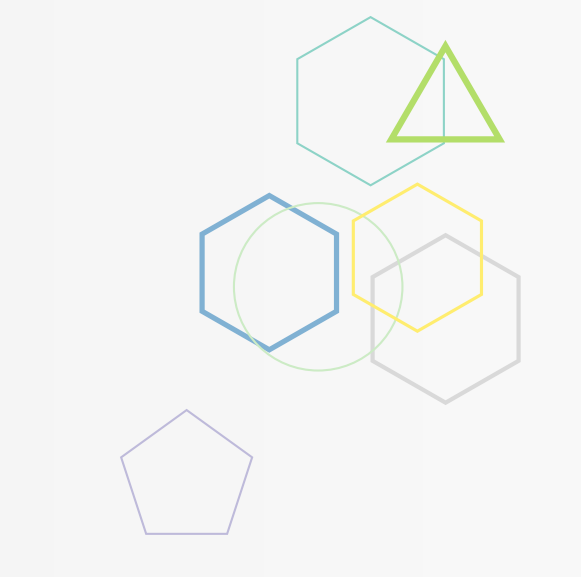[{"shape": "hexagon", "thickness": 1, "radius": 0.73, "center": [0.638, 0.824]}, {"shape": "pentagon", "thickness": 1, "radius": 0.59, "center": [0.321, 0.171]}, {"shape": "hexagon", "thickness": 2.5, "radius": 0.67, "center": [0.463, 0.527]}, {"shape": "triangle", "thickness": 3, "radius": 0.54, "center": [0.766, 0.812]}, {"shape": "hexagon", "thickness": 2, "radius": 0.73, "center": [0.767, 0.447]}, {"shape": "circle", "thickness": 1, "radius": 0.72, "center": [0.547, 0.502]}, {"shape": "hexagon", "thickness": 1.5, "radius": 0.64, "center": [0.718, 0.553]}]